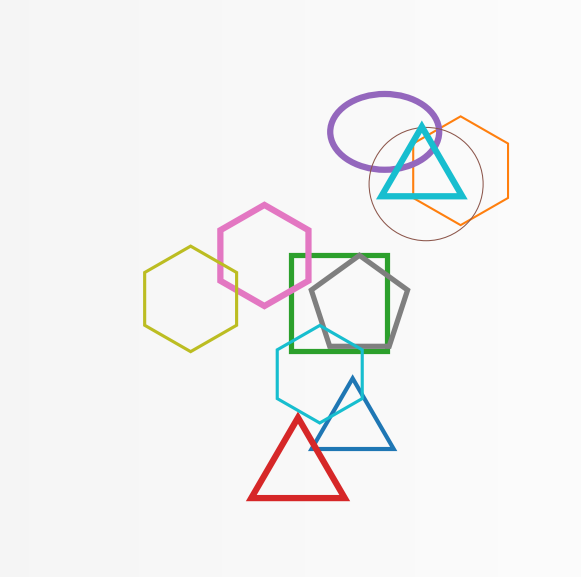[{"shape": "triangle", "thickness": 2, "radius": 0.41, "center": [0.607, 0.262]}, {"shape": "hexagon", "thickness": 1, "radius": 0.47, "center": [0.792, 0.703]}, {"shape": "square", "thickness": 2.5, "radius": 0.41, "center": [0.583, 0.475]}, {"shape": "triangle", "thickness": 3, "radius": 0.46, "center": [0.513, 0.183]}, {"shape": "oval", "thickness": 3, "radius": 0.47, "center": [0.662, 0.771]}, {"shape": "circle", "thickness": 0.5, "radius": 0.49, "center": [0.733, 0.68]}, {"shape": "hexagon", "thickness": 3, "radius": 0.44, "center": [0.455, 0.557]}, {"shape": "pentagon", "thickness": 2.5, "radius": 0.44, "center": [0.618, 0.47]}, {"shape": "hexagon", "thickness": 1.5, "radius": 0.46, "center": [0.328, 0.482]}, {"shape": "hexagon", "thickness": 1.5, "radius": 0.42, "center": [0.55, 0.351]}, {"shape": "triangle", "thickness": 3, "radius": 0.4, "center": [0.726, 0.699]}]